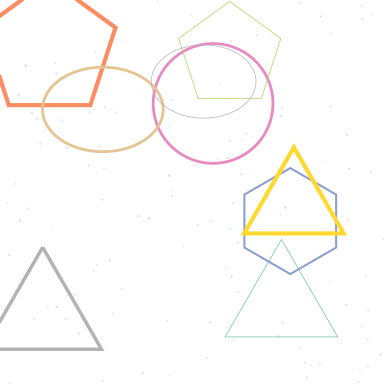[{"shape": "triangle", "thickness": 0.5, "radius": 0.84, "center": [0.731, 0.209]}, {"shape": "pentagon", "thickness": 3, "radius": 0.9, "center": [0.129, 0.873]}, {"shape": "hexagon", "thickness": 1.5, "radius": 0.69, "center": [0.754, 0.426]}, {"shape": "circle", "thickness": 2, "radius": 0.78, "center": [0.553, 0.731]}, {"shape": "pentagon", "thickness": 0.5, "radius": 0.7, "center": [0.597, 0.857]}, {"shape": "triangle", "thickness": 3, "radius": 0.75, "center": [0.763, 0.468]}, {"shape": "oval", "thickness": 2, "radius": 0.78, "center": [0.267, 0.716]}, {"shape": "oval", "thickness": 0.5, "radius": 0.68, "center": [0.529, 0.788]}, {"shape": "triangle", "thickness": 2.5, "radius": 0.88, "center": [0.111, 0.181]}]